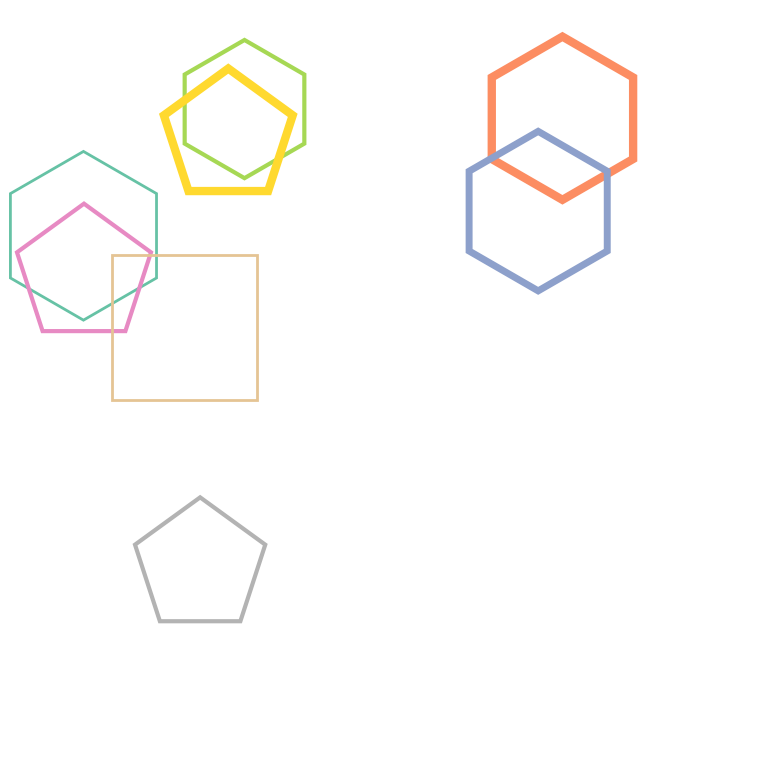[{"shape": "hexagon", "thickness": 1, "radius": 0.55, "center": [0.108, 0.694]}, {"shape": "hexagon", "thickness": 3, "radius": 0.53, "center": [0.73, 0.846]}, {"shape": "hexagon", "thickness": 2.5, "radius": 0.52, "center": [0.699, 0.726]}, {"shape": "pentagon", "thickness": 1.5, "radius": 0.46, "center": [0.109, 0.644]}, {"shape": "hexagon", "thickness": 1.5, "radius": 0.45, "center": [0.318, 0.858]}, {"shape": "pentagon", "thickness": 3, "radius": 0.44, "center": [0.296, 0.823]}, {"shape": "square", "thickness": 1, "radius": 0.47, "center": [0.24, 0.574]}, {"shape": "pentagon", "thickness": 1.5, "radius": 0.44, "center": [0.26, 0.265]}]